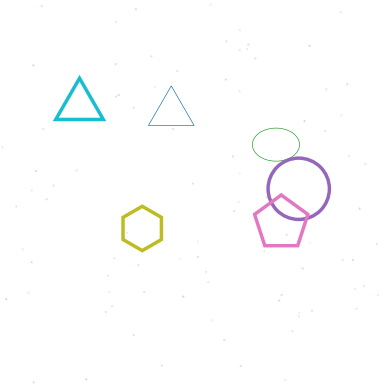[{"shape": "triangle", "thickness": 0.5, "radius": 0.34, "center": [0.445, 0.708]}, {"shape": "oval", "thickness": 0.5, "radius": 0.31, "center": [0.717, 0.624]}, {"shape": "circle", "thickness": 2.5, "radius": 0.4, "center": [0.776, 0.51]}, {"shape": "pentagon", "thickness": 2.5, "radius": 0.36, "center": [0.73, 0.421]}, {"shape": "hexagon", "thickness": 2.5, "radius": 0.29, "center": [0.369, 0.407]}, {"shape": "triangle", "thickness": 2.5, "radius": 0.36, "center": [0.207, 0.725]}]